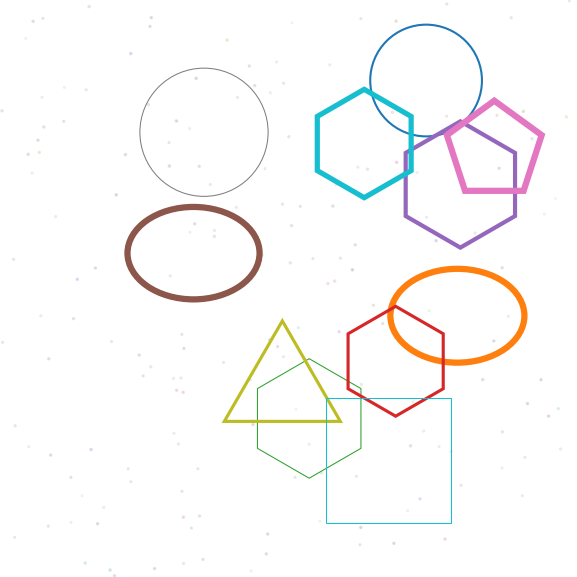[{"shape": "circle", "thickness": 1, "radius": 0.48, "center": [0.738, 0.86]}, {"shape": "oval", "thickness": 3, "radius": 0.58, "center": [0.792, 0.452]}, {"shape": "hexagon", "thickness": 0.5, "radius": 0.52, "center": [0.535, 0.275]}, {"shape": "hexagon", "thickness": 1.5, "radius": 0.48, "center": [0.685, 0.374]}, {"shape": "hexagon", "thickness": 2, "radius": 0.55, "center": [0.797, 0.68]}, {"shape": "oval", "thickness": 3, "radius": 0.57, "center": [0.335, 0.561]}, {"shape": "pentagon", "thickness": 3, "radius": 0.43, "center": [0.856, 0.738]}, {"shape": "circle", "thickness": 0.5, "radius": 0.56, "center": [0.353, 0.77]}, {"shape": "triangle", "thickness": 1.5, "radius": 0.58, "center": [0.489, 0.327]}, {"shape": "hexagon", "thickness": 2.5, "radius": 0.47, "center": [0.631, 0.751]}, {"shape": "square", "thickness": 0.5, "radius": 0.54, "center": [0.673, 0.202]}]